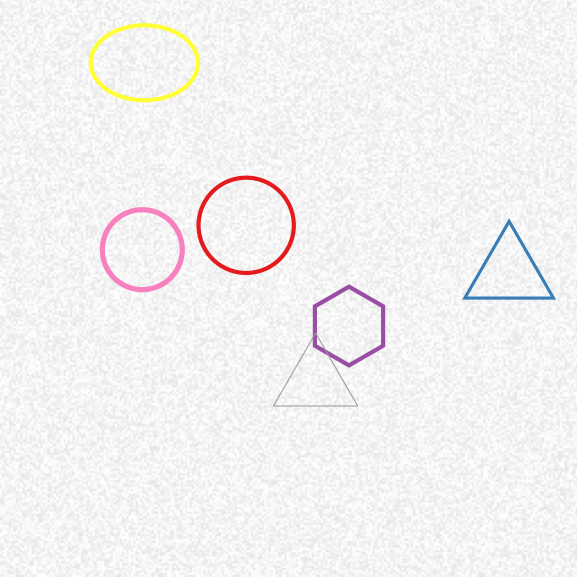[{"shape": "circle", "thickness": 2, "radius": 0.41, "center": [0.426, 0.609]}, {"shape": "triangle", "thickness": 1.5, "radius": 0.44, "center": [0.882, 0.527]}, {"shape": "hexagon", "thickness": 2, "radius": 0.34, "center": [0.604, 0.435]}, {"shape": "oval", "thickness": 2, "radius": 0.46, "center": [0.25, 0.89]}, {"shape": "circle", "thickness": 2.5, "radius": 0.35, "center": [0.246, 0.567]}, {"shape": "triangle", "thickness": 0.5, "radius": 0.42, "center": [0.546, 0.338]}]